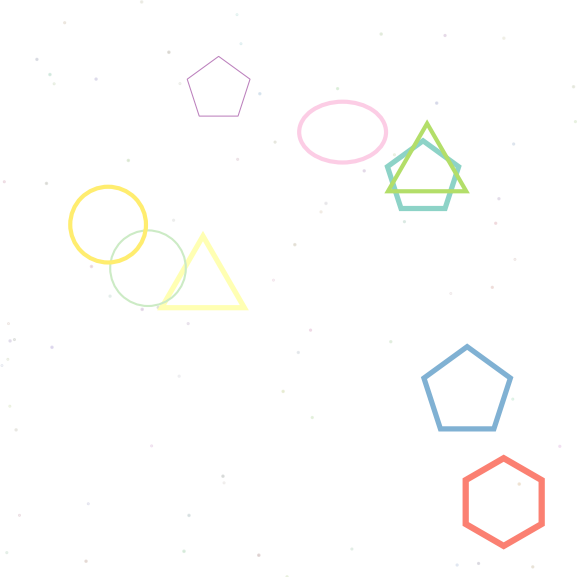[{"shape": "pentagon", "thickness": 2.5, "radius": 0.32, "center": [0.733, 0.691]}, {"shape": "triangle", "thickness": 2.5, "radius": 0.41, "center": [0.351, 0.508]}, {"shape": "hexagon", "thickness": 3, "radius": 0.38, "center": [0.872, 0.13]}, {"shape": "pentagon", "thickness": 2.5, "radius": 0.39, "center": [0.809, 0.32]}, {"shape": "triangle", "thickness": 2, "radius": 0.39, "center": [0.74, 0.707]}, {"shape": "oval", "thickness": 2, "radius": 0.38, "center": [0.593, 0.77]}, {"shape": "pentagon", "thickness": 0.5, "radius": 0.29, "center": [0.379, 0.844]}, {"shape": "circle", "thickness": 1, "radius": 0.33, "center": [0.256, 0.535]}, {"shape": "circle", "thickness": 2, "radius": 0.33, "center": [0.187, 0.61]}]